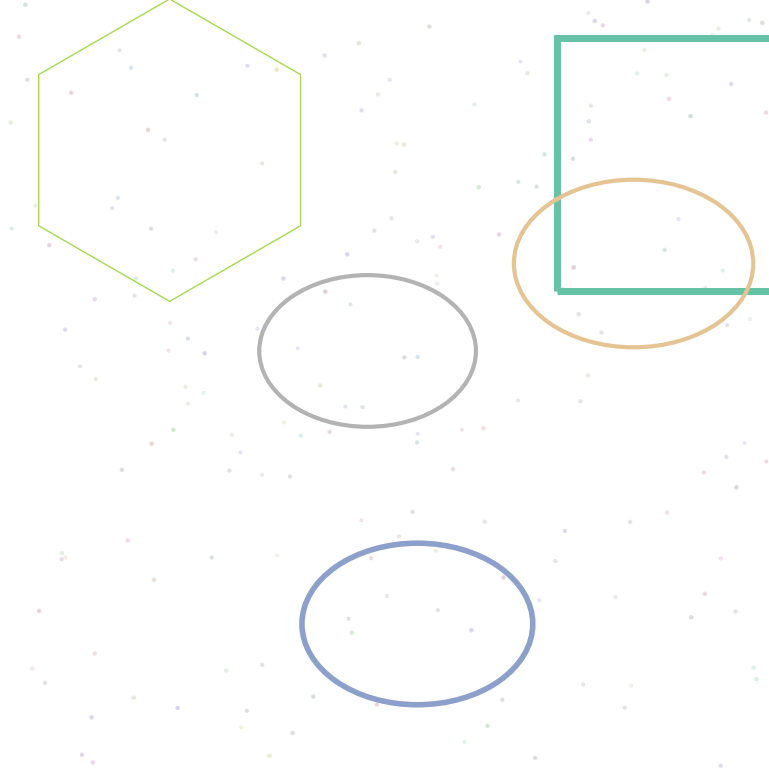[{"shape": "square", "thickness": 2.5, "radius": 0.82, "center": [0.888, 0.786]}, {"shape": "oval", "thickness": 2, "radius": 0.75, "center": [0.542, 0.19]}, {"shape": "hexagon", "thickness": 0.5, "radius": 0.98, "center": [0.22, 0.805]}, {"shape": "oval", "thickness": 1.5, "radius": 0.78, "center": [0.823, 0.658]}, {"shape": "oval", "thickness": 1.5, "radius": 0.7, "center": [0.477, 0.544]}]